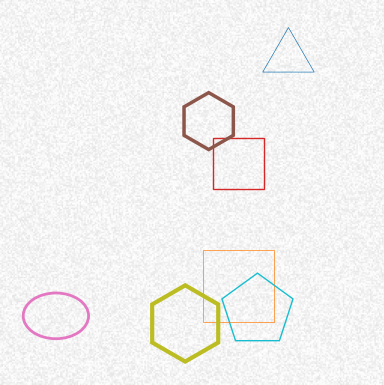[{"shape": "triangle", "thickness": 0.5, "radius": 0.39, "center": [0.749, 0.851]}, {"shape": "square", "thickness": 0.5, "radius": 0.47, "center": [0.619, 0.257]}, {"shape": "square", "thickness": 1, "radius": 0.33, "center": [0.62, 0.576]}, {"shape": "hexagon", "thickness": 2.5, "radius": 0.37, "center": [0.542, 0.685]}, {"shape": "oval", "thickness": 2, "radius": 0.42, "center": [0.145, 0.18]}, {"shape": "hexagon", "thickness": 3, "radius": 0.5, "center": [0.481, 0.16]}, {"shape": "pentagon", "thickness": 1, "radius": 0.49, "center": [0.669, 0.194]}]